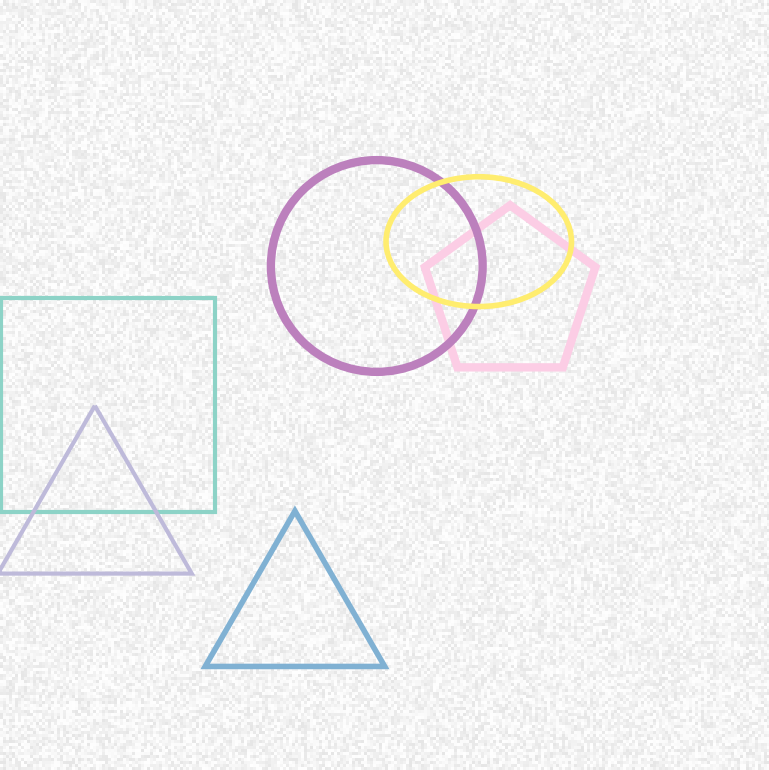[{"shape": "square", "thickness": 1.5, "radius": 0.69, "center": [0.14, 0.474]}, {"shape": "triangle", "thickness": 1.5, "radius": 0.73, "center": [0.123, 0.328]}, {"shape": "triangle", "thickness": 2, "radius": 0.67, "center": [0.383, 0.202]}, {"shape": "pentagon", "thickness": 3, "radius": 0.58, "center": [0.663, 0.617]}, {"shape": "circle", "thickness": 3, "radius": 0.69, "center": [0.489, 0.655]}, {"shape": "oval", "thickness": 2, "radius": 0.6, "center": [0.622, 0.686]}]